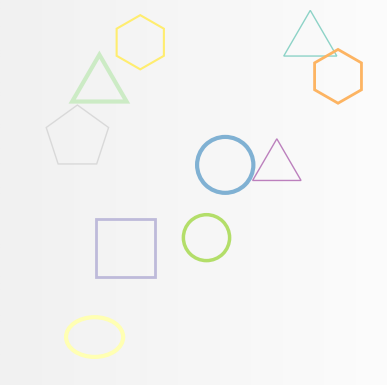[{"shape": "triangle", "thickness": 1, "radius": 0.4, "center": [0.801, 0.894]}, {"shape": "oval", "thickness": 3, "radius": 0.37, "center": [0.244, 0.125]}, {"shape": "square", "thickness": 2, "radius": 0.38, "center": [0.324, 0.355]}, {"shape": "circle", "thickness": 3, "radius": 0.36, "center": [0.581, 0.572]}, {"shape": "hexagon", "thickness": 2, "radius": 0.35, "center": [0.872, 0.802]}, {"shape": "circle", "thickness": 2.5, "radius": 0.3, "center": [0.533, 0.383]}, {"shape": "pentagon", "thickness": 1, "radius": 0.42, "center": [0.2, 0.643]}, {"shape": "triangle", "thickness": 1, "radius": 0.36, "center": [0.714, 0.567]}, {"shape": "triangle", "thickness": 3, "radius": 0.41, "center": [0.256, 0.777]}, {"shape": "hexagon", "thickness": 1.5, "radius": 0.35, "center": [0.362, 0.89]}]